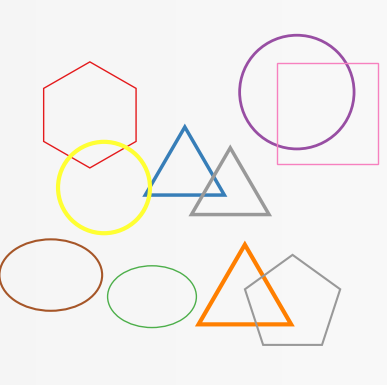[{"shape": "hexagon", "thickness": 1, "radius": 0.69, "center": [0.232, 0.702]}, {"shape": "triangle", "thickness": 2.5, "radius": 0.59, "center": [0.477, 0.552]}, {"shape": "oval", "thickness": 1, "radius": 0.57, "center": [0.392, 0.229]}, {"shape": "circle", "thickness": 2, "radius": 0.74, "center": [0.766, 0.761]}, {"shape": "triangle", "thickness": 3, "radius": 0.69, "center": [0.632, 0.226]}, {"shape": "circle", "thickness": 3, "radius": 0.59, "center": [0.268, 0.513]}, {"shape": "oval", "thickness": 1.5, "radius": 0.66, "center": [0.131, 0.286]}, {"shape": "square", "thickness": 1, "radius": 0.65, "center": [0.844, 0.704]}, {"shape": "triangle", "thickness": 2.5, "radius": 0.58, "center": [0.594, 0.5]}, {"shape": "pentagon", "thickness": 1.5, "radius": 0.65, "center": [0.755, 0.209]}]